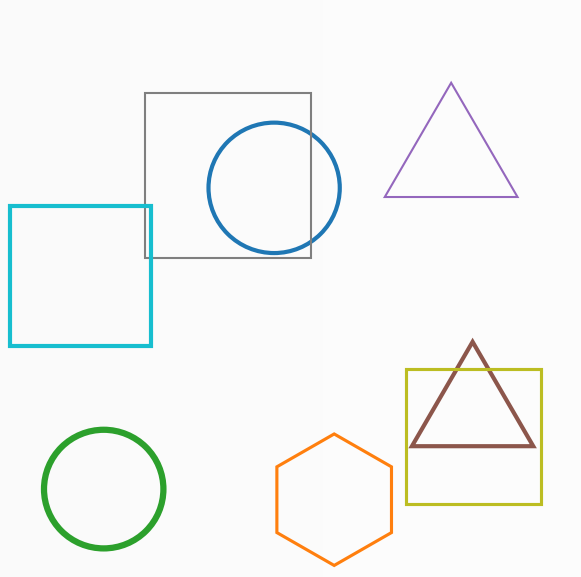[{"shape": "circle", "thickness": 2, "radius": 0.56, "center": [0.472, 0.674]}, {"shape": "hexagon", "thickness": 1.5, "radius": 0.57, "center": [0.575, 0.134]}, {"shape": "circle", "thickness": 3, "radius": 0.51, "center": [0.178, 0.152]}, {"shape": "triangle", "thickness": 1, "radius": 0.66, "center": [0.776, 0.724]}, {"shape": "triangle", "thickness": 2, "radius": 0.6, "center": [0.813, 0.287]}, {"shape": "square", "thickness": 1, "radius": 0.71, "center": [0.393, 0.696]}, {"shape": "square", "thickness": 1.5, "radius": 0.58, "center": [0.814, 0.243]}, {"shape": "square", "thickness": 2, "radius": 0.61, "center": [0.138, 0.522]}]